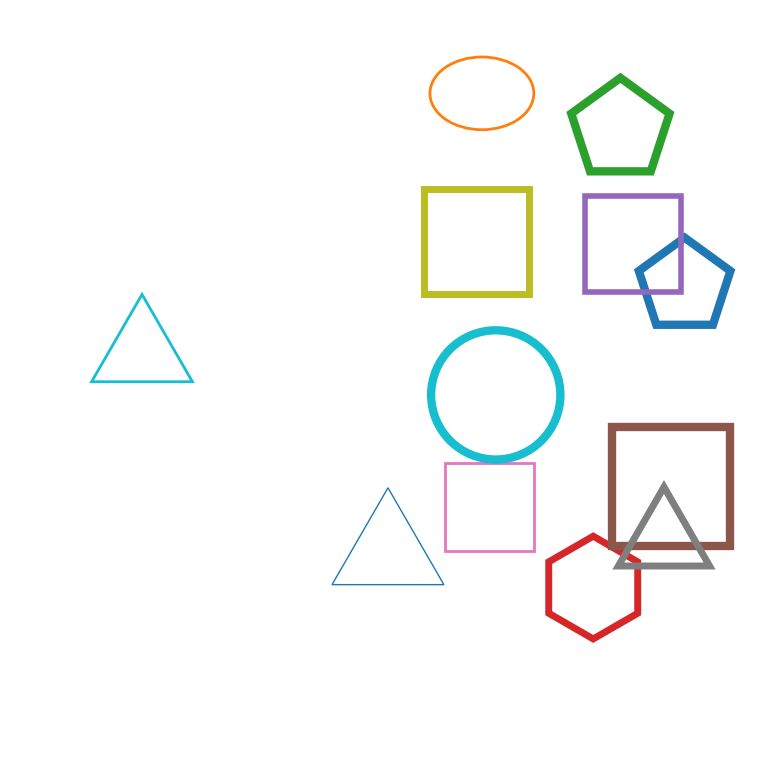[{"shape": "triangle", "thickness": 0.5, "radius": 0.42, "center": [0.504, 0.283]}, {"shape": "pentagon", "thickness": 3, "radius": 0.31, "center": [0.889, 0.629]}, {"shape": "oval", "thickness": 1, "radius": 0.34, "center": [0.626, 0.879]}, {"shape": "pentagon", "thickness": 3, "radius": 0.34, "center": [0.806, 0.832]}, {"shape": "hexagon", "thickness": 2.5, "radius": 0.33, "center": [0.77, 0.237]}, {"shape": "square", "thickness": 2, "radius": 0.31, "center": [0.823, 0.683]}, {"shape": "square", "thickness": 3, "radius": 0.39, "center": [0.871, 0.368]}, {"shape": "square", "thickness": 1, "radius": 0.29, "center": [0.636, 0.341]}, {"shape": "triangle", "thickness": 2.5, "radius": 0.34, "center": [0.862, 0.299]}, {"shape": "square", "thickness": 2.5, "radius": 0.34, "center": [0.619, 0.687]}, {"shape": "circle", "thickness": 3, "radius": 0.42, "center": [0.644, 0.487]}, {"shape": "triangle", "thickness": 1, "radius": 0.38, "center": [0.184, 0.542]}]